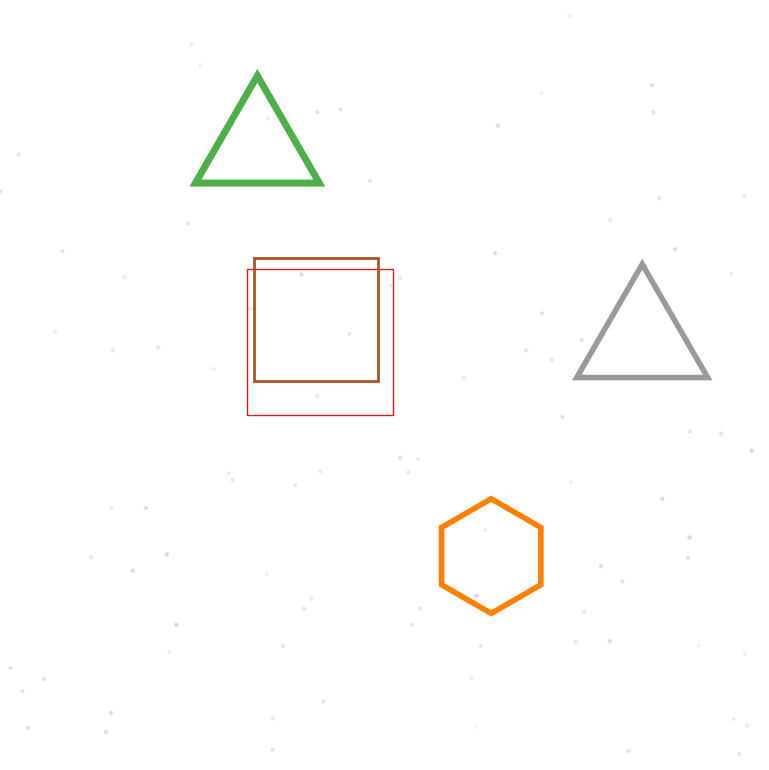[{"shape": "square", "thickness": 0.5, "radius": 0.47, "center": [0.416, 0.556]}, {"shape": "triangle", "thickness": 2.5, "radius": 0.46, "center": [0.334, 0.809]}, {"shape": "hexagon", "thickness": 2, "radius": 0.37, "center": [0.638, 0.278]}, {"shape": "square", "thickness": 1, "radius": 0.4, "center": [0.41, 0.585]}, {"shape": "triangle", "thickness": 2, "radius": 0.49, "center": [0.834, 0.559]}]